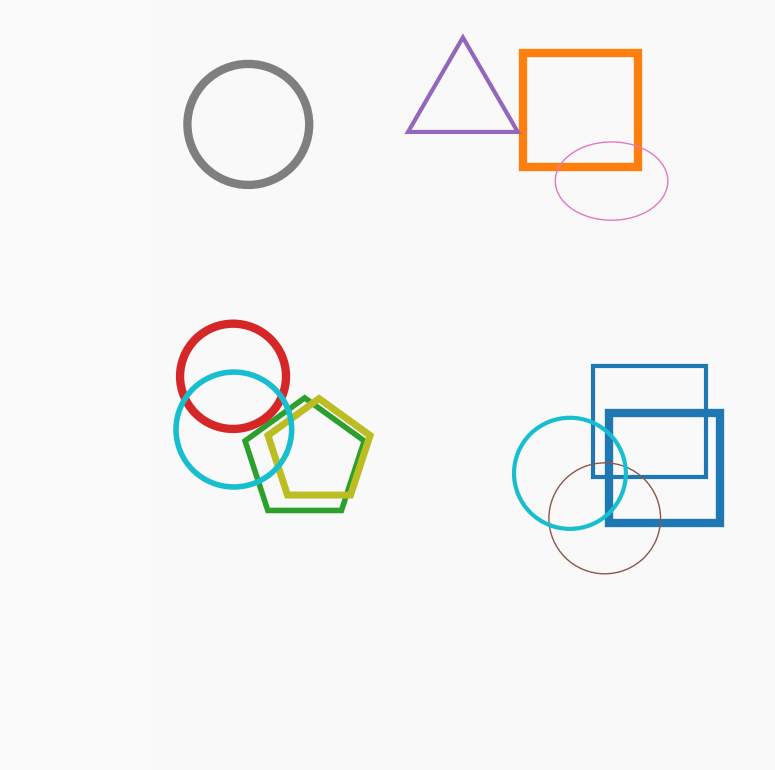[{"shape": "square", "thickness": 1.5, "radius": 0.36, "center": [0.838, 0.453]}, {"shape": "square", "thickness": 3, "radius": 0.36, "center": [0.858, 0.392]}, {"shape": "square", "thickness": 3, "radius": 0.37, "center": [0.749, 0.857]}, {"shape": "pentagon", "thickness": 2, "radius": 0.4, "center": [0.393, 0.402]}, {"shape": "circle", "thickness": 3, "radius": 0.34, "center": [0.301, 0.511]}, {"shape": "triangle", "thickness": 1.5, "radius": 0.41, "center": [0.597, 0.87]}, {"shape": "circle", "thickness": 0.5, "radius": 0.36, "center": [0.78, 0.327]}, {"shape": "oval", "thickness": 0.5, "radius": 0.36, "center": [0.789, 0.765]}, {"shape": "circle", "thickness": 3, "radius": 0.39, "center": [0.32, 0.838]}, {"shape": "pentagon", "thickness": 2.5, "radius": 0.35, "center": [0.412, 0.413]}, {"shape": "circle", "thickness": 1.5, "radius": 0.36, "center": [0.735, 0.385]}, {"shape": "circle", "thickness": 2, "radius": 0.37, "center": [0.302, 0.442]}]